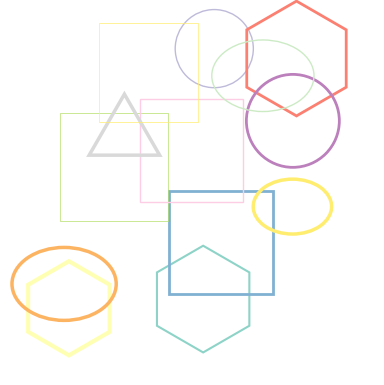[{"shape": "hexagon", "thickness": 1.5, "radius": 0.69, "center": [0.528, 0.223]}, {"shape": "hexagon", "thickness": 3, "radius": 0.61, "center": [0.179, 0.199]}, {"shape": "circle", "thickness": 1, "radius": 0.51, "center": [0.557, 0.874]}, {"shape": "hexagon", "thickness": 2, "radius": 0.75, "center": [0.77, 0.848]}, {"shape": "square", "thickness": 2, "radius": 0.67, "center": [0.573, 0.37]}, {"shape": "oval", "thickness": 2.5, "radius": 0.68, "center": [0.166, 0.263]}, {"shape": "square", "thickness": 0.5, "radius": 0.7, "center": [0.296, 0.566]}, {"shape": "square", "thickness": 1, "radius": 0.67, "center": [0.498, 0.608]}, {"shape": "triangle", "thickness": 2.5, "radius": 0.53, "center": [0.323, 0.65]}, {"shape": "circle", "thickness": 2, "radius": 0.6, "center": [0.761, 0.686]}, {"shape": "oval", "thickness": 1, "radius": 0.66, "center": [0.683, 0.803]}, {"shape": "square", "thickness": 0.5, "radius": 0.64, "center": [0.386, 0.812]}, {"shape": "oval", "thickness": 2.5, "radius": 0.51, "center": [0.76, 0.463]}]